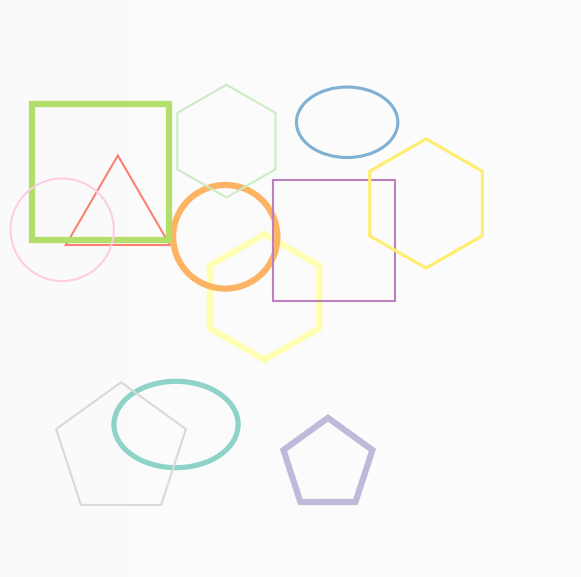[{"shape": "oval", "thickness": 2.5, "radius": 0.53, "center": [0.303, 0.264]}, {"shape": "hexagon", "thickness": 3, "radius": 0.54, "center": [0.455, 0.485]}, {"shape": "pentagon", "thickness": 3, "radius": 0.4, "center": [0.564, 0.195]}, {"shape": "triangle", "thickness": 1, "radius": 0.52, "center": [0.203, 0.627]}, {"shape": "oval", "thickness": 1.5, "radius": 0.44, "center": [0.597, 0.787]}, {"shape": "circle", "thickness": 3, "radius": 0.45, "center": [0.388, 0.589]}, {"shape": "square", "thickness": 3, "radius": 0.59, "center": [0.173, 0.701]}, {"shape": "circle", "thickness": 1, "radius": 0.44, "center": [0.107, 0.601]}, {"shape": "pentagon", "thickness": 1, "radius": 0.59, "center": [0.208, 0.22]}, {"shape": "square", "thickness": 1, "radius": 0.52, "center": [0.575, 0.582]}, {"shape": "hexagon", "thickness": 1, "radius": 0.49, "center": [0.39, 0.755]}, {"shape": "hexagon", "thickness": 1.5, "radius": 0.56, "center": [0.733, 0.647]}]